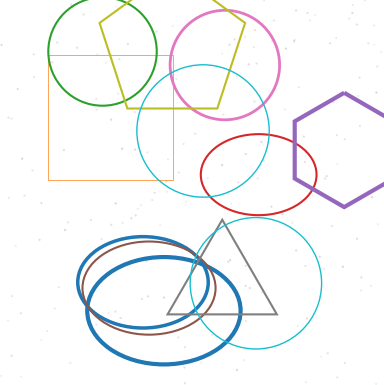[{"shape": "oval", "thickness": 2.5, "radius": 0.85, "center": [0.371, 0.267]}, {"shape": "oval", "thickness": 3, "radius": 1.0, "center": [0.426, 0.193]}, {"shape": "square", "thickness": 0.5, "radius": 0.82, "center": [0.288, 0.694]}, {"shape": "circle", "thickness": 1.5, "radius": 0.7, "center": [0.266, 0.866]}, {"shape": "oval", "thickness": 1.5, "radius": 0.75, "center": [0.672, 0.546]}, {"shape": "hexagon", "thickness": 3, "radius": 0.74, "center": [0.894, 0.611]}, {"shape": "oval", "thickness": 1.5, "radius": 0.86, "center": [0.387, 0.252]}, {"shape": "circle", "thickness": 2, "radius": 0.71, "center": [0.584, 0.831]}, {"shape": "triangle", "thickness": 1.5, "radius": 0.82, "center": [0.577, 0.265]}, {"shape": "pentagon", "thickness": 1.5, "radius": 0.99, "center": [0.448, 0.879]}, {"shape": "circle", "thickness": 1, "radius": 0.85, "center": [0.665, 0.264]}, {"shape": "circle", "thickness": 1, "radius": 0.86, "center": [0.527, 0.66]}]